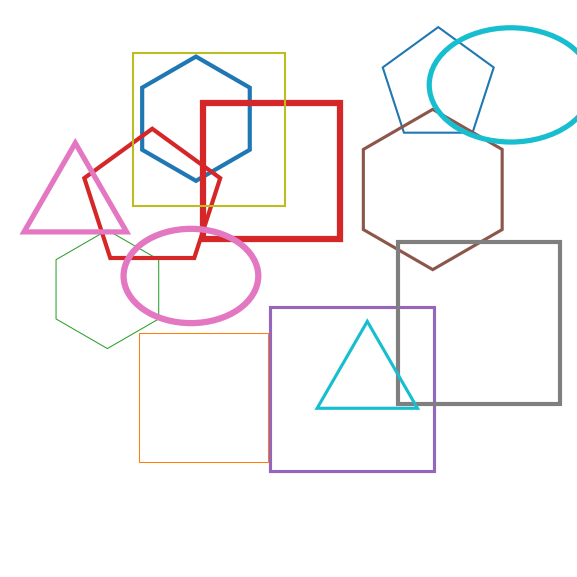[{"shape": "pentagon", "thickness": 1, "radius": 0.51, "center": [0.759, 0.851]}, {"shape": "hexagon", "thickness": 2, "radius": 0.54, "center": [0.339, 0.794]}, {"shape": "square", "thickness": 0.5, "radius": 0.56, "center": [0.353, 0.311]}, {"shape": "hexagon", "thickness": 0.5, "radius": 0.51, "center": [0.186, 0.498]}, {"shape": "square", "thickness": 3, "radius": 0.59, "center": [0.47, 0.703]}, {"shape": "pentagon", "thickness": 2, "radius": 0.62, "center": [0.264, 0.652]}, {"shape": "square", "thickness": 1.5, "radius": 0.71, "center": [0.61, 0.325]}, {"shape": "hexagon", "thickness": 1.5, "radius": 0.69, "center": [0.749, 0.671]}, {"shape": "oval", "thickness": 3, "radius": 0.58, "center": [0.331, 0.521]}, {"shape": "triangle", "thickness": 2.5, "radius": 0.51, "center": [0.13, 0.649]}, {"shape": "square", "thickness": 2, "radius": 0.7, "center": [0.829, 0.439]}, {"shape": "square", "thickness": 1, "radius": 0.66, "center": [0.362, 0.775]}, {"shape": "oval", "thickness": 2.5, "radius": 0.71, "center": [0.885, 0.852]}, {"shape": "triangle", "thickness": 1.5, "radius": 0.5, "center": [0.636, 0.342]}]